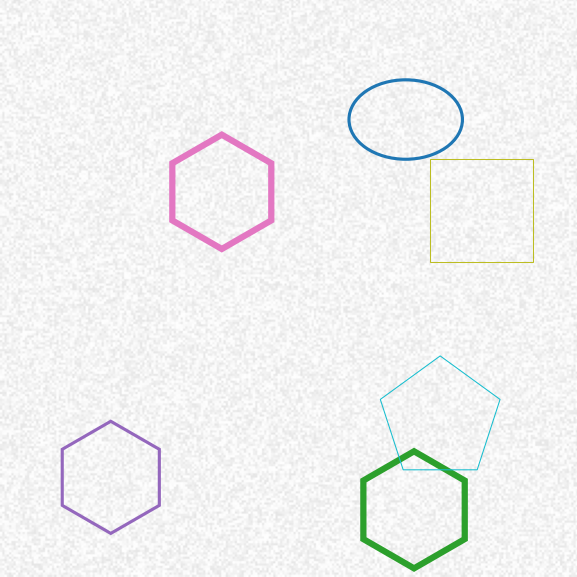[{"shape": "oval", "thickness": 1.5, "radius": 0.49, "center": [0.703, 0.792]}, {"shape": "hexagon", "thickness": 3, "radius": 0.51, "center": [0.717, 0.116]}, {"shape": "hexagon", "thickness": 1.5, "radius": 0.49, "center": [0.192, 0.173]}, {"shape": "hexagon", "thickness": 3, "radius": 0.49, "center": [0.384, 0.667]}, {"shape": "square", "thickness": 0.5, "radius": 0.45, "center": [0.834, 0.635]}, {"shape": "pentagon", "thickness": 0.5, "radius": 0.55, "center": [0.762, 0.274]}]